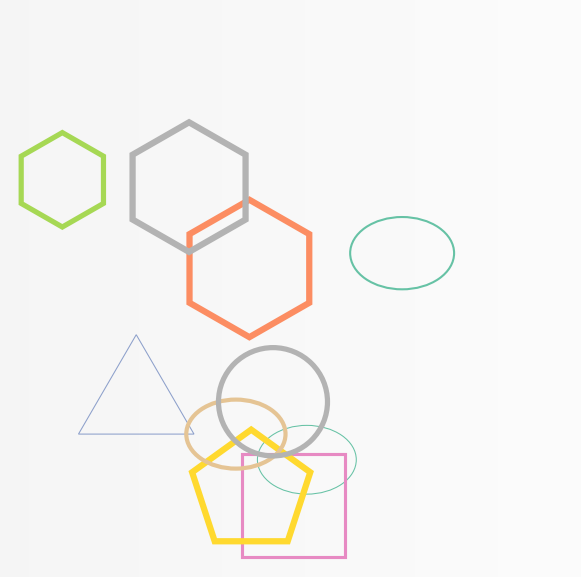[{"shape": "oval", "thickness": 0.5, "radius": 0.43, "center": [0.528, 0.203]}, {"shape": "oval", "thickness": 1, "radius": 0.45, "center": [0.692, 0.561]}, {"shape": "hexagon", "thickness": 3, "radius": 0.59, "center": [0.429, 0.534]}, {"shape": "triangle", "thickness": 0.5, "radius": 0.57, "center": [0.234, 0.305]}, {"shape": "square", "thickness": 1.5, "radius": 0.44, "center": [0.506, 0.124]}, {"shape": "hexagon", "thickness": 2.5, "radius": 0.41, "center": [0.107, 0.688]}, {"shape": "pentagon", "thickness": 3, "radius": 0.53, "center": [0.432, 0.148]}, {"shape": "oval", "thickness": 2, "radius": 0.43, "center": [0.406, 0.247]}, {"shape": "circle", "thickness": 2.5, "radius": 0.47, "center": [0.47, 0.303]}, {"shape": "hexagon", "thickness": 3, "radius": 0.56, "center": [0.325, 0.675]}]